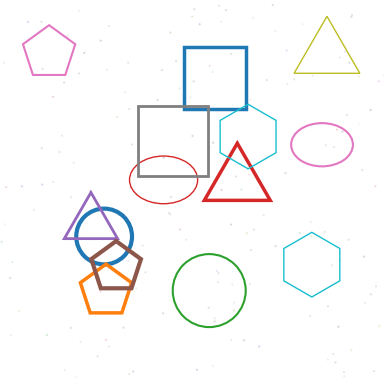[{"shape": "circle", "thickness": 3, "radius": 0.36, "center": [0.27, 0.386]}, {"shape": "square", "thickness": 2.5, "radius": 0.4, "center": [0.558, 0.796]}, {"shape": "pentagon", "thickness": 2.5, "radius": 0.35, "center": [0.275, 0.244]}, {"shape": "circle", "thickness": 1.5, "radius": 0.47, "center": [0.543, 0.245]}, {"shape": "triangle", "thickness": 2.5, "radius": 0.49, "center": [0.616, 0.529]}, {"shape": "oval", "thickness": 1, "radius": 0.44, "center": [0.425, 0.533]}, {"shape": "triangle", "thickness": 2, "radius": 0.4, "center": [0.236, 0.42]}, {"shape": "pentagon", "thickness": 3, "radius": 0.34, "center": [0.302, 0.306]}, {"shape": "pentagon", "thickness": 1.5, "radius": 0.36, "center": [0.128, 0.863]}, {"shape": "oval", "thickness": 1.5, "radius": 0.4, "center": [0.836, 0.624]}, {"shape": "square", "thickness": 2, "radius": 0.46, "center": [0.45, 0.633]}, {"shape": "triangle", "thickness": 1, "radius": 0.49, "center": [0.849, 0.859]}, {"shape": "hexagon", "thickness": 1, "radius": 0.42, "center": [0.81, 0.313]}, {"shape": "hexagon", "thickness": 1, "radius": 0.42, "center": [0.644, 0.645]}]